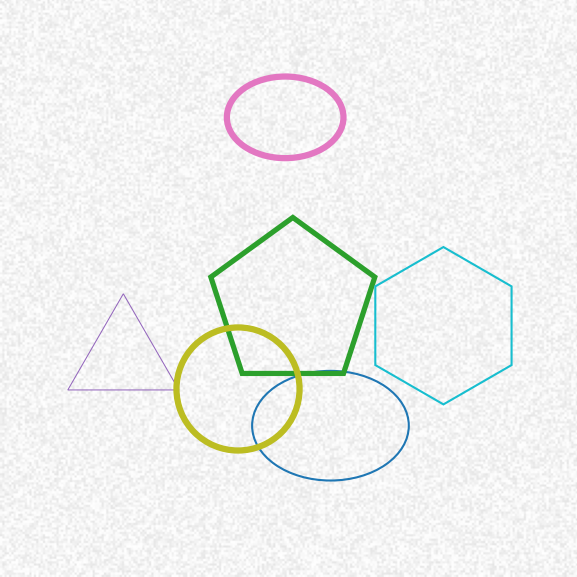[{"shape": "oval", "thickness": 1, "radius": 0.68, "center": [0.572, 0.262]}, {"shape": "pentagon", "thickness": 2.5, "radius": 0.75, "center": [0.507, 0.473]}, {"shape": "triangle", "thickness": 0.5, "radius": 0.56, "center": [0.214, 0.379]}, {"shape": "oval", "thickness": 3, "radius": 0.5, "center": [0.494, 0.796]}, {"shape": "circle", "thickness": 3, "radius": 0.53, "center": [0.412, 0.326]}, {"shape": "hexagon", "thickness": 1, "radius": 0.68, "center": [0.768, 0.435]}]